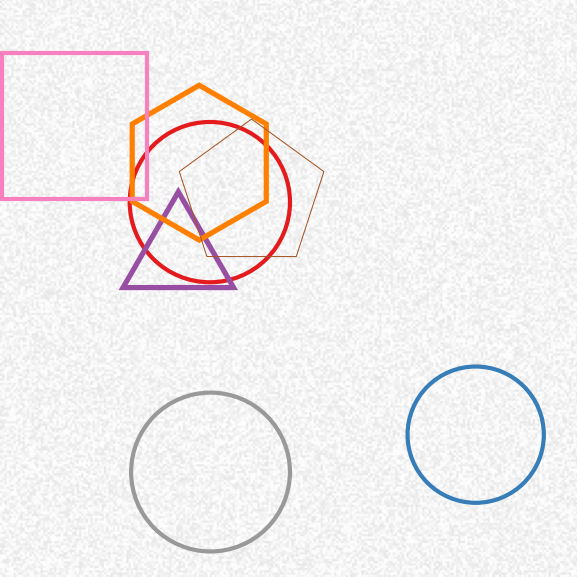[{"shape": "circle", "thickness": 2, "radius": 0.69, "center": [0.363, 0.649]}, {"shape": "circle", "thickness": 2, "radius": 0.59, "center": [0.824, 0.246]}, {"shape": "triangle", "thickness": 2.5, "radius": 0.55, "center": [0.309, 0.556]}, {"shape": "hexagon", "thickness": 2.5, "radius": 0.67, "center": [0.345, 0.717]}, {"shape": "pentagon", "thickness": 0.5, "radius": 0.66, "center": [0.436, 0.661]}, {"shape": "square", "thickness": 2, "radius": 0.63, "center": [0.129, 0.781]}, {"shape": "circle", "thickness": 2, "radius": 0.69, "center": [0.365, 0.182]}]